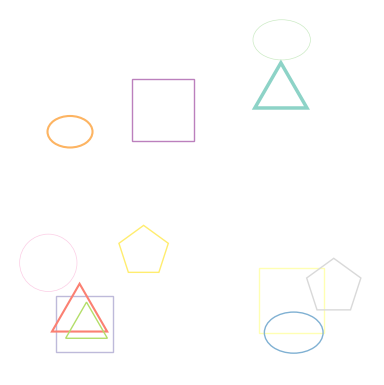[{"shape": "triangle", "thickness": 2.5, "radius": 0.39, "center": [0.73, 0.759]}, {"shape": "square", "thickness": 1, "radius": 0.42, "center": [0.758, 0.219]}, {"shape": "square", "thickness": 1, "radius": 0.37, "center": [0.22, 0.158]}, {"shape": "triangle", "thickness": 1.5, "radius": 0.41, "center": [0.207, 0.18]}, {"shape": "oval", "thickness": 1, "radius": 0.38, "center": [0.763, 0.136]}, {"shape": "oval", "thickness": 1.5, "radius": 0.29, "center": [0.182, 0.658]}, {"shape": "triangle", "thickness": 1, "radius": 0.31, "center": [0.225, 0.153]}, {"shape": "circle", "thickness": 0.5, "radius": 0.37, "center": [0.125, 0.317]}, {"shape": "pentagon", "thickness": 1, "radius": 0.37, "center": [0.867, 0.255]}, {"shape": "square", "thickness": 1, "radius": 0.4, "center": [0.424, 0.715]}, {"shape": "oval", "thickness": 0.5, "radius": 0.37, "center": [0.732, 0.897]}, {"shape": "pentagon", "thickness": 1, "radius": 0.34, "center": [0.373, 0.347]}]